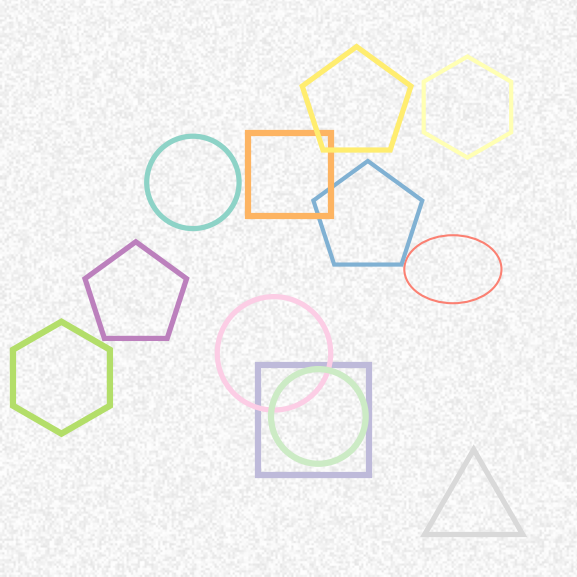[{"shape": "circle", "thickness": 2.5, "radius": 0.4, "center": [0.334, 0.683]}, {"shape": "hexagon", "thickness": 2, "radius": 0.44, "center": [0.809, 0.814]}, {"shape": "square", "thickness": 3, "radius": 0.48, "center": [0.543, 0.272]}, {"shape": "oval", "thickness": 1, "radius": 0.42, "center": [0.784, 0.533]}, {"shape": "pentagon", "thickness": 2, "radius": 0.5, "center": [0.637, 0.621]}, {"shape": "square", "thickness": 3, "radius": 0.36, "center": [0.501, 0.697]}, {"shape": "hexagon", "thickness": 3, "radius": 0.48, "center": [0.106, 0.345]}, {"shape": "circle", "thickness": 2.5, "radius": 0.49, "center": [0.474, 0.387]}, {"shape": "triangle", "thickness": 2.5, "radius": 0.49, "center": [0.82, 0.123]}, {"shape": "pentagon", "thickness": 2.5, "radius": 0.46, "center": [0.235, 0.488]}, {"shape": "circle", "thickness": 3, "radius": 0.41, "center": [0.551, 0.278]}, {"shape": "pentagon", "thickness": 2.5, "radius": 0.49, "center": [0.617, 0.819]}]